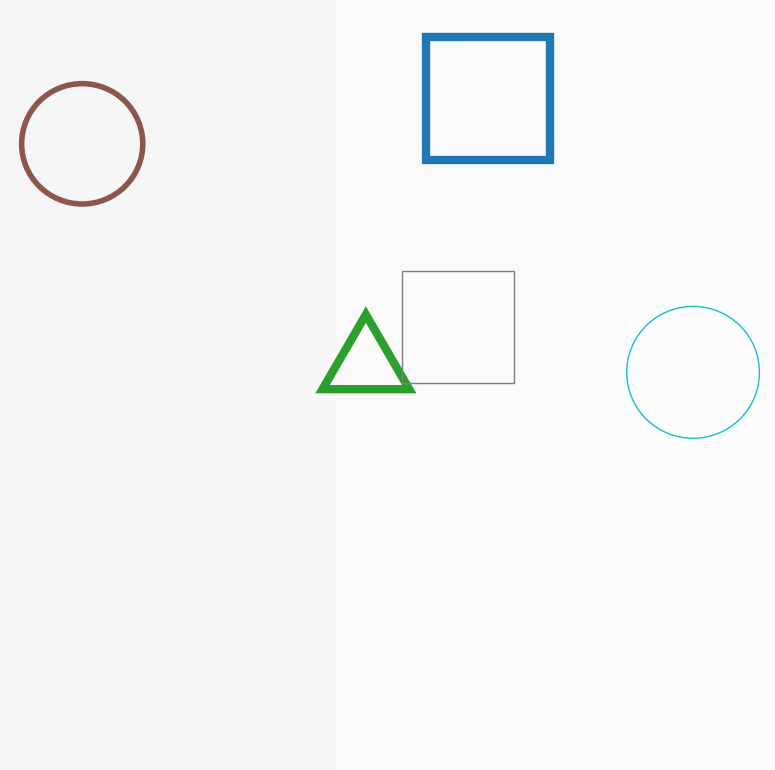[{"shape": "square", "thickness": 3, "radius": 0.4, "center": [0.63, 0.872]}, {"shape": "triangle", "thickness": 3, "radius": 0.32, "center": [0.472, 0.527]}, {"shape": "circle", "thickness": 2, "radius": 0.39, "center": [0.106, 0.813]}, {"shape": "square", "thickness": 0.5, "radius": 0.36, "center": [0.591, 0.575]}, {"shape": "circle", "thickness": 0.5, "radius": 0.43, "center": [0.894, 0.516]}]